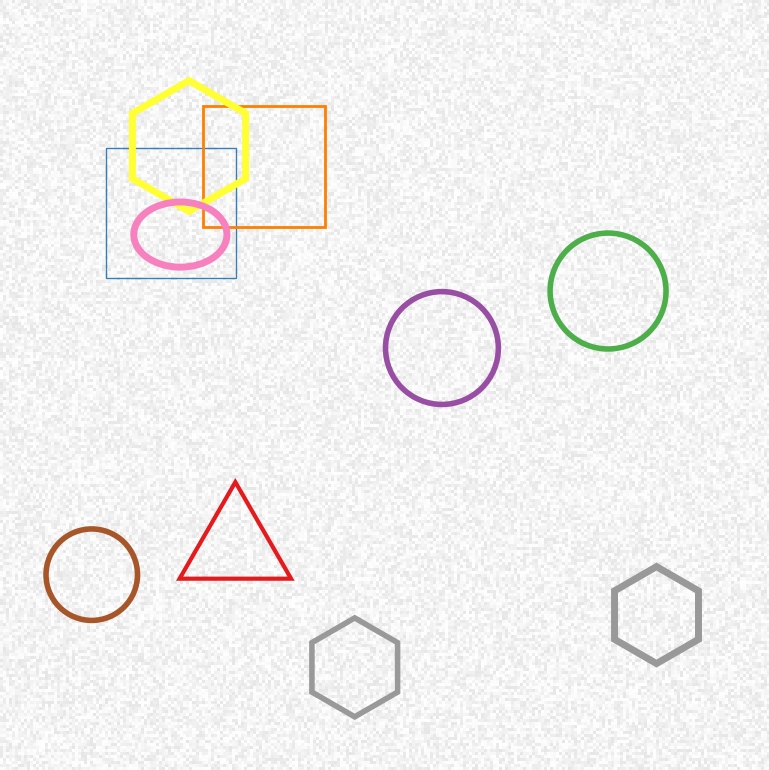[{"shape": "triangle", "thickness": 1.5, "radius": 0.42, "center": [0.306, 0.29]}, {"shape": "square", "thickness": 0.5, "radius": 0.42, "center": [0.222, 0.723]}, {"shape": "circle", "thickness": 2, "radius": 0.38, "center": [0.79, 0.622]}, {"shape": "circle", "thickness": 2, "radius": 0.37, "center": [0.574, 0.548]}, {"shape": "square", "thickness": 1, "radius": 0.39, "center": [0.343, 0.783]}, {"shape": "hexagon", "thickness": 2.5, "radius": 0.42, "center": [0.245, 0.81]}, {"shape": "circle", "thickness": 2, "radius": 0.3, "center": [0.119, 0.254]}, {"shape": "oval", "thickness": 2.5, "radius": 0.3, "center": [0.234, 0.695]}, {"shape": "hexagon", "thickness": 2, "radius": 0.32, "center": [0.461, 0.133]}, {"shape": "hexagon", "thickness": 2.5, "radius": 0.31, "center": [0.853, 0.201]}]